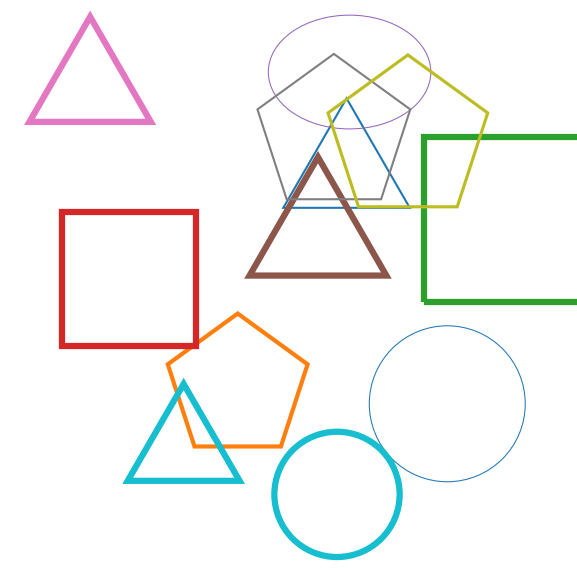[{"shape": "circle", "thickness": 0.5, "radius": 0.68, "center": [0.774, 0.3]}, {"shape": "triangle", "thickness": 1, "radius": 0.63, "center": [0.6, 0.702]}, {"shape": "pentagon", "thickness": 2, "radius": 0.64, "center": [0.412, 0.329]}, {"shape": "square", "thickness": 3, "radius": 0.71, "center": [0.878, 0.618]}, {"shape": "square", "thickness": 3, "radius": 0.58, "center": [0.223, 0.516]}, {"shape": "oval", "thickness": 0.5, "radius": 0.7, "center": [0.605, 0.874]}, {"shape": "triangle", "thickness": 3, "radius": 0.68, "center": [0.551, 0.59]}, {"shape": "triangle", "thickness": 3, "radius": 0.61, "center": [0.156, 0.849]}, {"shape": "pentagon", "thickness": 1, "radius": 0.7, "center": [0.578, 0.767]}, {"shape": "pentagon", "thickness": 1.5, "radius": 0.73, "center": [0.706, 0.759]}, {"shape": "circle", "thickness": 3, "radius": 0.54, "center": [0.584, 0.143]}, {"shape": "triangle", "thickness": 3, "radius": 0.56, "center": [0.318, 0.222]}]